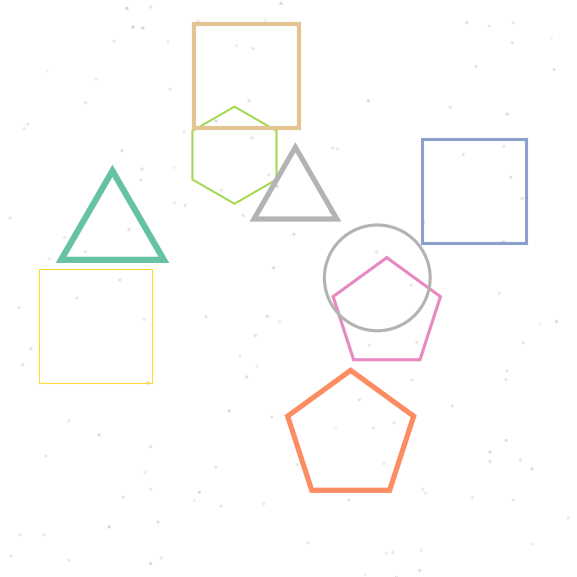[{"shape": "triangle", "thickness": 3, "radius": 0.51, "center": [0.195, 0.601]}, {"shape": "pentagon", "thickness": 2.5, "radius": 0.57, "center": [0.607, 0.243]}, {"shape": "square", "thickness": 1.5, "radius": 0.45, "center": [0.821, 0.669]}, {"shape": "pentagon", "thickness": 1.5, "radius": 0.49, "center": [0.67, 0.455]}, {"shape": "hexagon", "thickness": 1, "radius": 0.42, "center": [0.406, 0.73]}, {"shape": "square", "thickness": 0.5, "radius": 0.49, "center": [0.165, 0.435]}, {"shape": "square", "thickness": 2, "radius": 0.45, "center": [0.427, 0.867]}, {"shape": "triangle", "thickness": 2.5, "radius": 0.41, "center": [0.512, 0.661]}, {"shape": "circle", "thickness": 1.5, "radius": 0.46, "center": [0.653, 0.518]}]